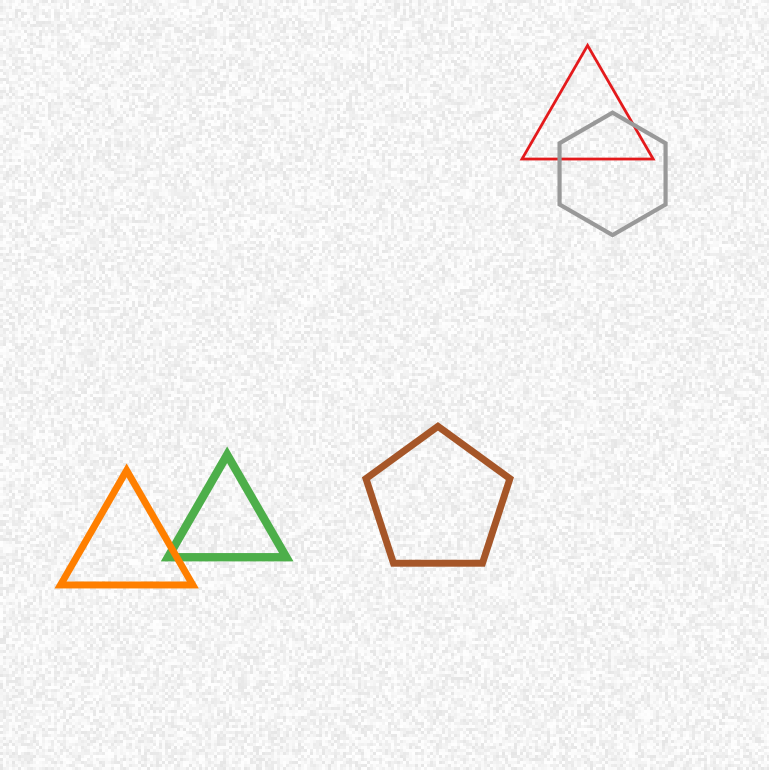[{"shape": "triangle", "thickness": 1, "radius": 0.49, "center": [0.763, 0.843]}, {"shape": "triangle", "thickness": 3, "radius": 0.44, "center": [0.295, 0.321]}, {"shape": "triangle", "thickness": 2.5, "radius": 0.5, "center": [0.164, 0.29]}, {"shape": "pentagon", "thickness": 2.5, "radius": 0.49, "center": [0.569, 0.348]}, {"shape": "hexagon", "thickness": 1.5, "radius": 0.4, "center": [0.796, 0.774]}]